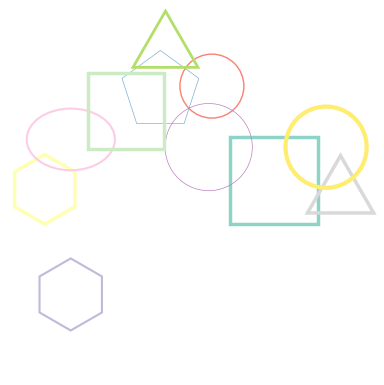[{"shape": "square", "thickness": 2.5, "radius": 0.57, "center": [0.712, 0.531]}, {"shape": "hexagon", "thickness": 2.5, "radius": 0.45, "center": [0.116, 0.508]}, {"shape": "hexagon", "thickness": 1.5, "radius": 0.47, "center": [0.184, 0.235]}, {"shape": "circle", "thickness": 1, "radius": 0.42, "center": [0.55, 0.776]}, {"shape": "pentagon", "thickness": 0.5, "radius": 0.52, "center": [0.417, 0.764]}, {"shape": "triangle", "thickness": 2, "radius": 0.49, "center": [0.43, 0.874]}, {"shape": "oval", "thickness": 1.5, "radius": 0.57, "center": [0.184, 0.638]}, {"shape": "triangle", "thickness": 2.5, "radius": 0.5, "center": [0.885, 0.497]}, {"shape": "circle", "thickness": 0.5, "radius": 0.57, "center": [0.542, 0.618]}, {"shape": "square", "thickness": 2.5, "radius": 0.49, "center": [0.328, 0.712]}, {"shape": "circle", "thickness": 3, "radius": 0.53, "center": [0.847, 0.618]}]